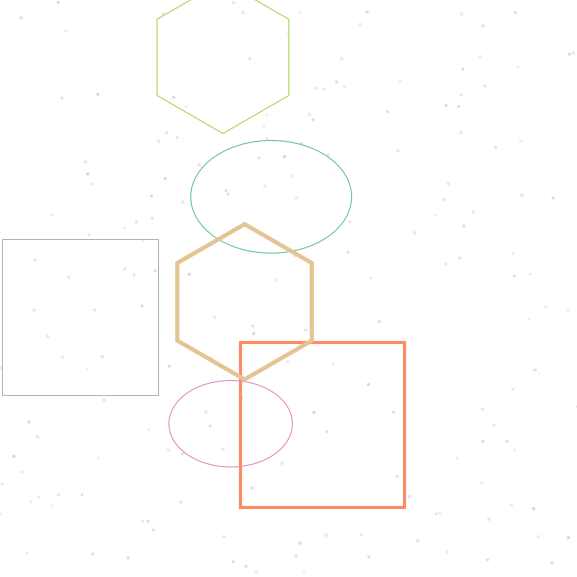[{"shape": "oval", "thickness": 0.5, "radius": 0.7, "center": [0.47, 0.658]}, {"shape": "square", "thickness": 1.5, "radius": 0.71, "center": [0.557, 0.264]}, {"shape": "oval", "thickness": 0.5, "radius": 0.53, "center": [0.399, 0.265]}, {"shape": "hexagon", "thickness": 0.5, "radius": 0.66, "center": [0.386, 0.9]}, {"shape": "hexagon", "thickness": 2, "radius": 0.67, "center": [0.424, 0.477]}, {"shape": "square", "thickness": 0.5, "radius": 0.67, "center": [0.139, 0.451]}]